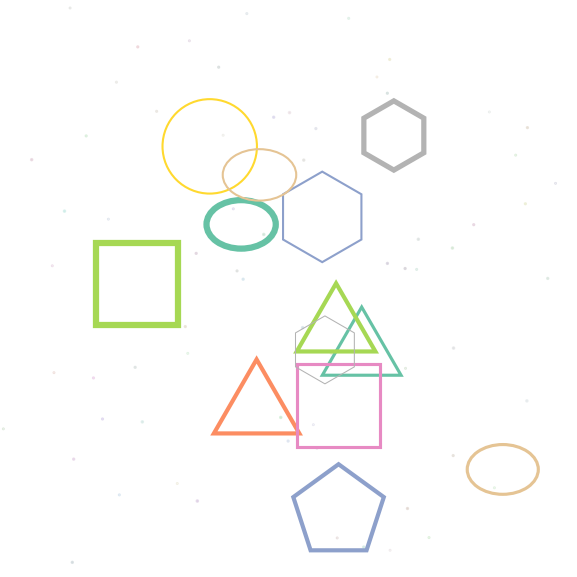[{"shape": "oval", "thickness": 3, "radius": 0.3, "center": [0.418, 0.611]}, {"shape": "triangle", "thickness": 1.5, "radius": 0.39, "center": [0.626, 0.389]}, {"shape": "triangle", "thickness": 2, "radius": 0.43, "center": [0.444, 0.291]}, {"shape": "pentagon", "thickness": 2, "radius": 0.41, "center": [0.586, 0.113]}, {"shape": "hexagon", "thickness": 1, "radius": 0.39, "center": [0.558, 0.624]}, {"shape": "square", "thickness": 1.5, "radius": 0.36, "center": [0.587, 0.296]}, {"shape": "square", "thickness": 3, "radius": 0.35, "center": [0.238, 0.507]}, {"shape": "triangle", "thickness": 2, "radius": 0.39, "center": [0.582, 0.43]}, {"shape": "circle", "thickness": 1, "radius": 0.41, "center": [0.363, 0.746]}, {"shape": "oval", "thickness": 1, "radius": 0.32, "center": [0.449, 0.696]}, {"shape": "oval", "thickness": 1.5, "radius": 0.31, "center": [0.871, 0.186]}, {"shape": "hexagon", "thickness": 0.5, "radius": 0.29, "center": [0.563, 0.393]}, {"shape": "hexagon", "thickness": 2.5, "radius": 0.3, "center": [0.682, 0.765]}]